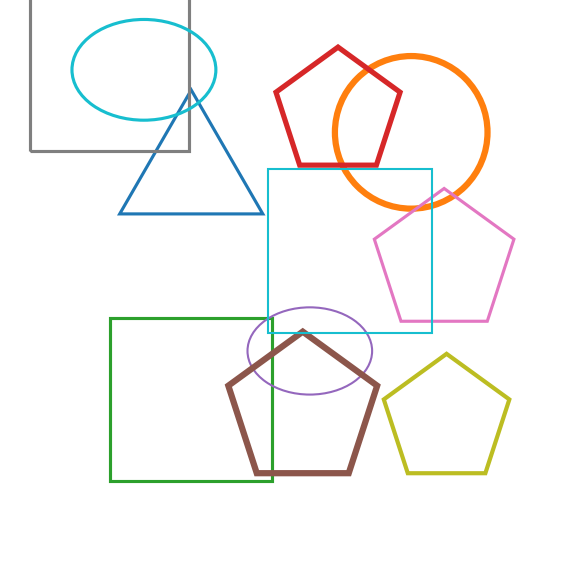[{"shape": "triangle", "thickness": 1.5, "radius": 0.72, "center": [0.331, 0.7]}, {"shape": "circle", "thickness": 3, "radius": 0.66, "center": [0.712, 0.77]}, {"shape": "square", "thickness": 1.5, "radius": 0.7, "center": [0.331, 0.308]}, {"shape": "pentagon", "thickness": 2.5, "radius": 0.56, "center": [0.585, 0.805]}, {"shape": "oval", "thickness": 1, "radius": 0.54, "center": [0.536, 0.391]}, {"shape": "pentagon", "thickness": 3, "radius": 0.68, "center": [0.524, 0.289]}, {"shape": "pentagon", "thickness": 1.5, "radius": 0.64, "center": [0.769, 0.546]}, {"shape": "square", "thickness": 1.5, "radius": 0.69, "center": [0.189, 0.875]}, {"shape": "pentagon", "thickness": 2, "radius": 0.57, "center": [0.773, 0.272]}, {"shape": "oval", "thickness": 1.5, "radius": 0.62, "center": [0.249, 0.878]}, {"shape": "square", "thickness": 1, "radius": 0.71, "center": [0.606, 0.565]}]